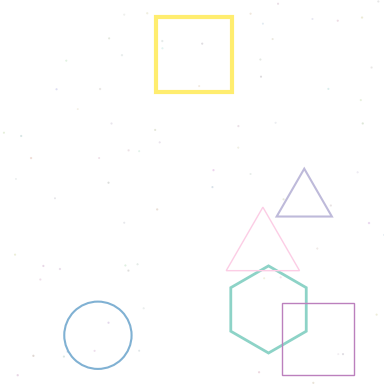[{"shape": "hexagon", "thickness": 2, "radius": 0.57, "center": [0.697, 0.196]}, {"shape": "triangle", "thickness": 1.5, "radius": 0.41, "center": [0.79, 0.479]}, {"shape": "circle", "thickness": 1.5, "radius": 0.44, "center": [0.254, 0.129]}, {"shape": "triangle", "thickness": 1, "radius": 0.55, "center": [0.683, 0.352]}, {"shape": "square", "thickness": 1, "radius": 0.47, "center": [0.826, 0.119]}, {"shape": "square", "thickness": 3, "radius": 0.49, "center": [0.505, 0.858]}]